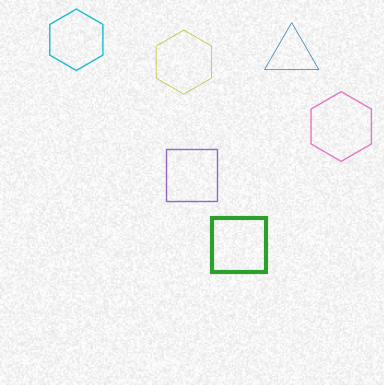[{"shape": "triangle", "thickness": 0.5, "radius": 0.41, "center": [0.758, 0.86]}, {"shape": "square", "thickness": 3, "radius": 0.35, "center": [0.622, 0.364]}, {"shape": "square", "thickness": 1, "radius": 0.33, "center": [0.497, 0.546]}, {"shape": "hexagon", "thickness": 1, "radius": 0.45, "center": [0.886, 0.671]}, {"shape": "hexagon", "thickness": 0.5, "radius": 0.42, "center": [0.478, 0.839]}, {"shape": "hexagon", "thickness": 1, "radius": 0.4, "center": [0.198, 0.897]}]